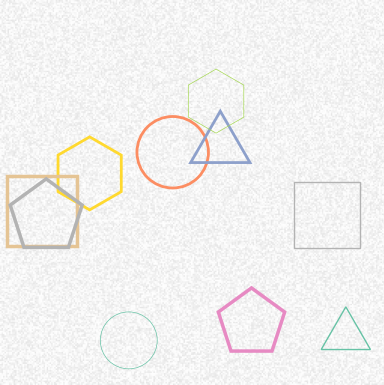[{"shape": "circle", "thickness": 0.5, "radius": 0.37, "center": [0.334, 0.116]}, {"shape": "triangle", "thickness": 1, "radius": 0.37, "center": [0.898, 0.129]}, {"shape": "circle", "thickness": 2, "radius": 0.46, "center": [0.449, 0.605]}, {"shape": "triangle", "thickness": 2, "radius": 0.44, "center": [0.572, 0.622]}, {"shape": "pentagon", "thickness": 2.5, "radius": 0.45, "center": [0.653, 0.161]}, {"shape": "hexagon", "thickness": 0.5, "radius": 0.42, "center": [0.561, 0.737]}, {"shape": "hexagon", "thickness": 2, "radius": 0.47, "center": [0.233, 0.55]}, {"shape": "square", "thickness": 2.5, "radius": 0.45, "center": [0.109, 0.451]}, {"shape": "pentagon", "thickness": 2.5, "radius": 0.49, "center": [0.12, 0.437]}, {"shape": "square", "thickness": 1, "radius": 0.43, "center": [0.85, 0.442]}]